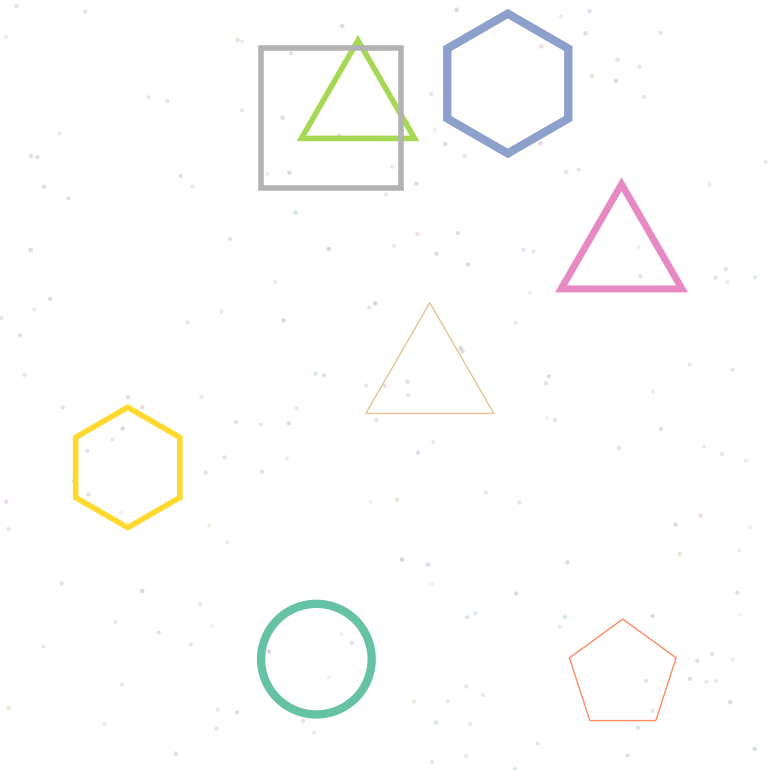[{"shape": "circle", "thickness": 3, "radius": 0.36, "center": [0.411, 0.144]}, {"shape": "pentagon", "thickness": 0.5, "radius": 0.36, "center": [0.809, 0.123]}, {"shape": "hexagon", "thickness": 3, "radius": 0.45, "center": [0.659, 0.892]}, {"shape": "triangle", "thickness": 2.5, "radius": 0.45, "center": [0.807, 0.67]}, {"shape": "triangle", "thickness": 2, "radius": 0.42, "center": [0.465, 0.863]}, {"shape": "hexagon", "thickness": 2, "radius": 0.39, "center": [0.166, 0.393]}, {"shape": "triangle", "thickness": 0.5, "radius": 0.48, "center": [0.558, 0.511]}, {"shape": "square", "thickness": 2, "radius": 0.45, "center": [0.43, 0.847]}]